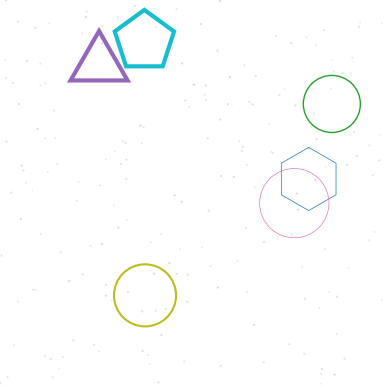[{"shape": "hexagon", "thickness": 0.5, "radius": 0.41, "center": [0.802, 0.535]}, {"shape": "circle", "thickness": 1, "radius": 0.37, "center": [0.862, 0.73]}, {"shape": "triangle", "thickness": 3, "radius": 0.43, "center": [0.257, 0.834]}, {"shape": "circle", "thickness": 0.5, "radius": 0.45, "center": [0.764, 0.472]}, {"shape": "circle", "thickness": 1.5, "radius": 0.4, "center": [0.377, 0.233]}, {"shape": "pentagon", "thickness": 3, "radius": 0.4, "center": [0.375, 0.893]}]